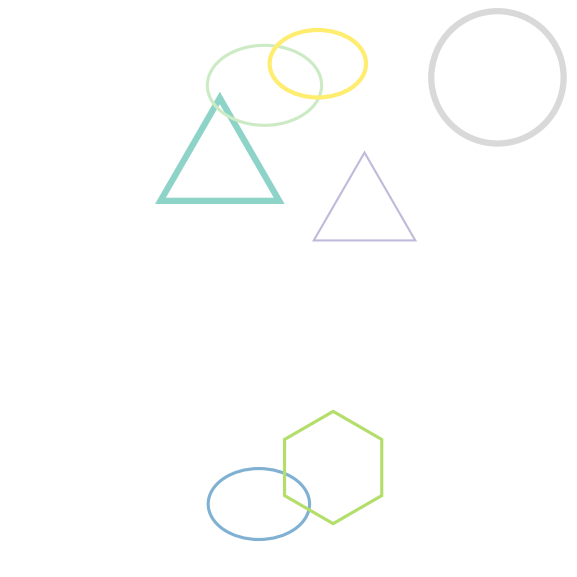[{"shape": "triangle", "thickness": 3, "radius": 0.59, "center": [0.381, 0.711]}, {"shape": "triangle", "thickness": 1, "radius": 0.51, "center": [0.631, 0.634]}, {"shape": "oval", "thickness": 1.5, "radius": 0.44, "center": [0.448, 0.126]}, {"shape": "hexagon", "thickness": 1.5, "radius": 0.49, "center": [0.577, 0.19]}, {"shape": "circle", "thickness": 3, "radius": 0.57, "center": [0.861, 0.865]}, {"shape": "oval", "thickness": 1.5, "radius": 0.49, "center": [0.458, 0.851]}, {"shape": "oval", "thickness": 2, "radius": 0.42, "center": [0.55, 0.889]}]